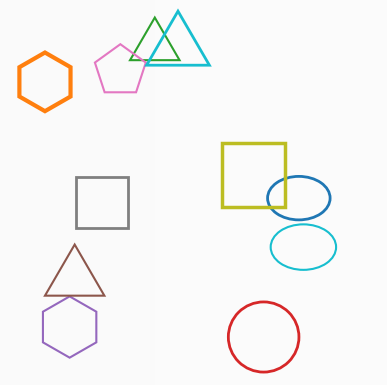[{"shape": "oval", "thickness": 2, "radius": 0.4, "center": [0.771, 0.485]}, {"shape": "hexagon", "thickness": 3, "radius": 0.38, "center": [0.116, 0.787]}, {"shape": "triangle", "thickness": 1.5, "radius": 0.37, "center": [0.399, 0.881]}, {"shape": "circle", "thickness": 2, "radius": 0.46, "center": [0.68, 0.125]}, {"shape": "hexagon", "thickness": 1.5, "radius": 0.4, "center": [0.18, 0.151]}, {"shape": "triangle", "thickness": 1.5, "radius": 0.44, "center": [0.193, 0.276]}, {"shape": "pentagon", "thickness": 1.5, "radius": 0.35, "center": [0.311, 0.816]}, {"shape": "square", "thickness": 2, "radius": 0.34, "center": [0.264, 0.474]}, {"shape": "square", "thickness": 2.5, "radius": 0.41, "center": [0.654, 0.546]}, {"shape": "oval", "thickness": 1.5, "radius": 0.42, "center": [0.783, 0.358]}, {"shape": "triangle", "thickness": 2, "radius": 0.47, "center": [0.459, 0.877]}]